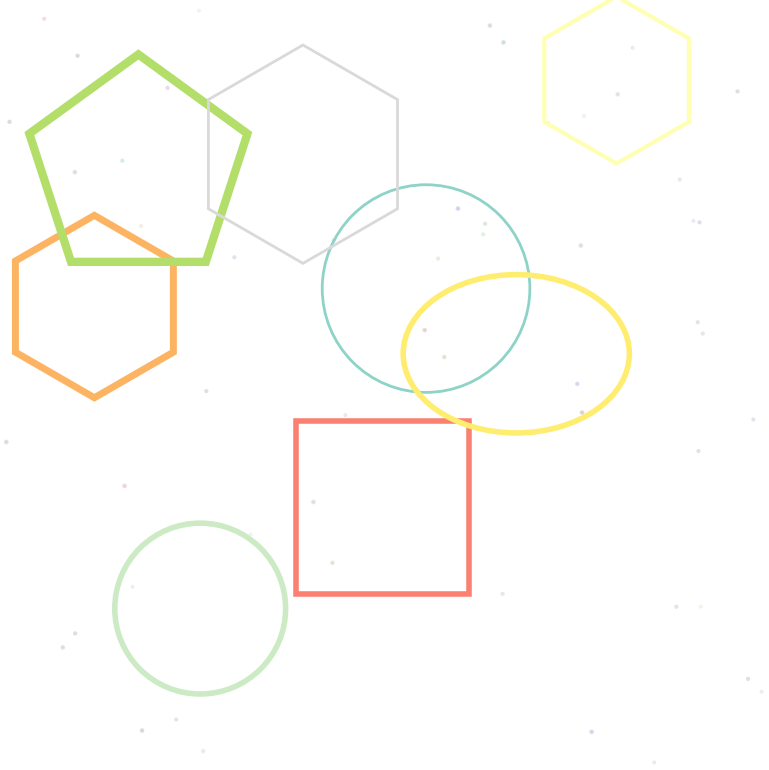[{"shape": "circle", "thickness": 1, "radius": 0.67, "center": [0.553, 0.625]}, {"shape": "hexagon", "thickness": 1.5, "radius": 0.54, "center": [0.801, 0.896]}, {"shape": "square", "thickness": 2, "radius": 0.56, "center": [0.497, 0.341]}, {"shape": "hexagon", "thickness": 2.5, "radius": 0.59, "center": [0.123, 0.602]}, {"shape": "pentagon", "thickness": 3, "radius": 0.74, "center": [0.18, 0.78]}, {"shape": "hexagon", "thickness": 1, "radius": 0.71, "center": [0.393, 0.8]}, {"shape": "circle", "thickness": 2, "radius": 0.55, "center": [0.26, 0.21]}, {"shape": "oval", "thickness": 2, "radius": 0.73, "center": [0.67, 0.541]}]